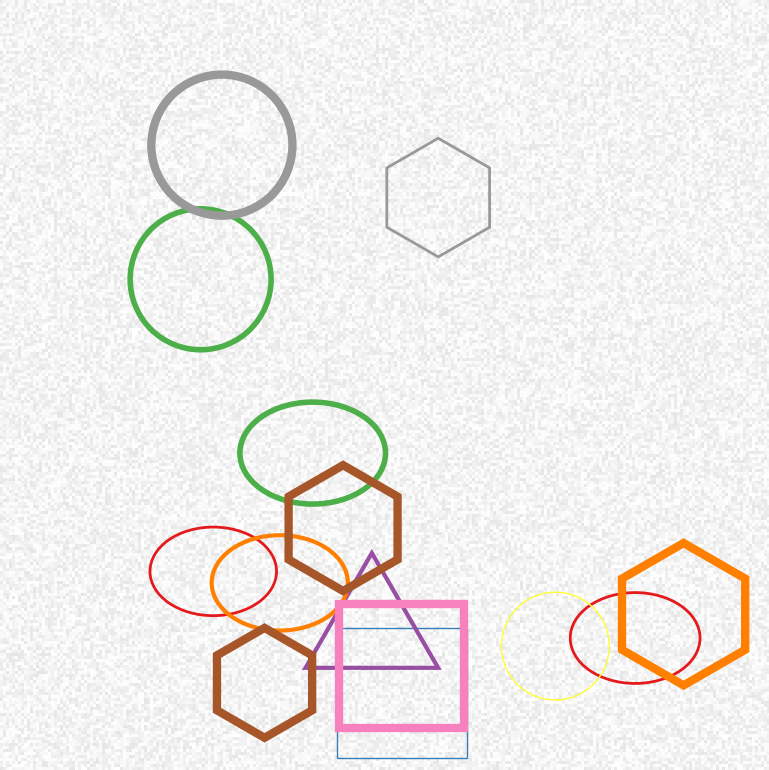[{"shape": "oval", "thickness": 1, "radius": 0.42, "center": [0.825, 0.171]}, {"shape": "oval", "thickness": 1, "radius": 0.41, "center": [0.277, 0.258]}, {"shape": "square", "thickness": 0.5, "radius": 0.42, "center": [0.522, 0.1]}, {"shape": "oval", "thickness": 2, "radius": 0.47, "center": [0.406, 0.412]}, {"shape": "circle", "thickness": 2, "radius": 0.46, "center": [0.261, 0.637]}, {"shape": "triangle", "thickness": 1.5, "radius": 0.5, "center": [0.483, 0.182]}, {"shape": "oval", "thickness": 1.5, "radius": 0.44, "center": [0.363, 0.243]}, {"shape": "hexagon", "thickness": 3, "radius": 0.46, "center": [0.888, 0.202]}, {"shape": "circle", "thickness": 0.5, "radius": 0.35, "center": [0.721, 0.161]}, {"shape": "hexagon", "thickness": 3, "radius": 0.41, "center": [0.446, 0.314]}, {"shape": "hexagon", "thickness": 3, "radius": 0.36, "center": [0.344, 0.113]}, {"shape": "square", "thickness": 3, "radius": 0.4, "center": [0.522, 0.135]}, {"shape": "circle", "thickness": 3, "radius": 0.46, "center": [0.288, 0.812]}, {"shape": "hexagon", "thickness": 1, "radius": 0.39, "center": [0.569, 0.743]}]